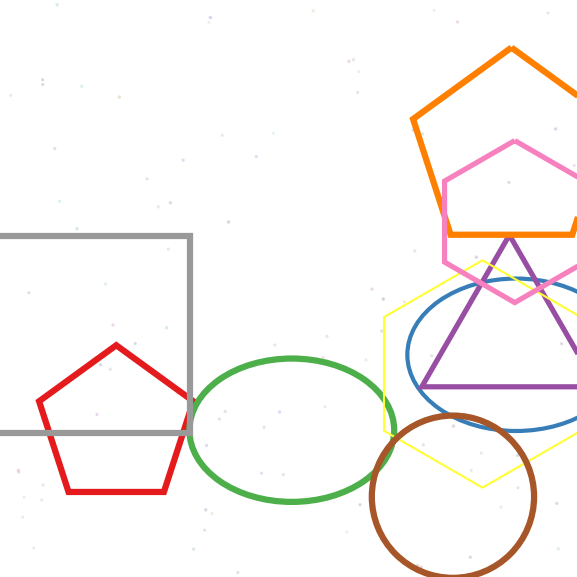[{"shape": "pentagon", "thickness": 3, "radius": 0.7, "center": [0.201, 0.261]}, {"shape": "oval", "thickness": 2, "radius": 0.94, "center": [0.894, 0.385]}, {"shape": "oval", "thickness": 3, "radius": 0.89, "center": [0.505, 0.254]}, {"shape": "triangle", "thickness": 2.5, "radius": 0.88, "center": [0.882, 0.417]}, {"shape": "pentagon", "thickness": 3, "radius": 0.9, "center": [0.886, 0.738]}, {"shape": "hexagon", "thickness": 1, "radius": 0.98, "center": [0.835, 0.352]}, {"shape": "circle", "thickness": 3, "radius": 0.7, "center": [0.784, 0.139]}, {"shape": "hexagon", "thickness": 2.5, "radius": 0.7, "center": [0.891, 0.615]}, {"shape": "square", "thickness": 3, "radius": 0.85, "center": [0.159, 0.42]}]